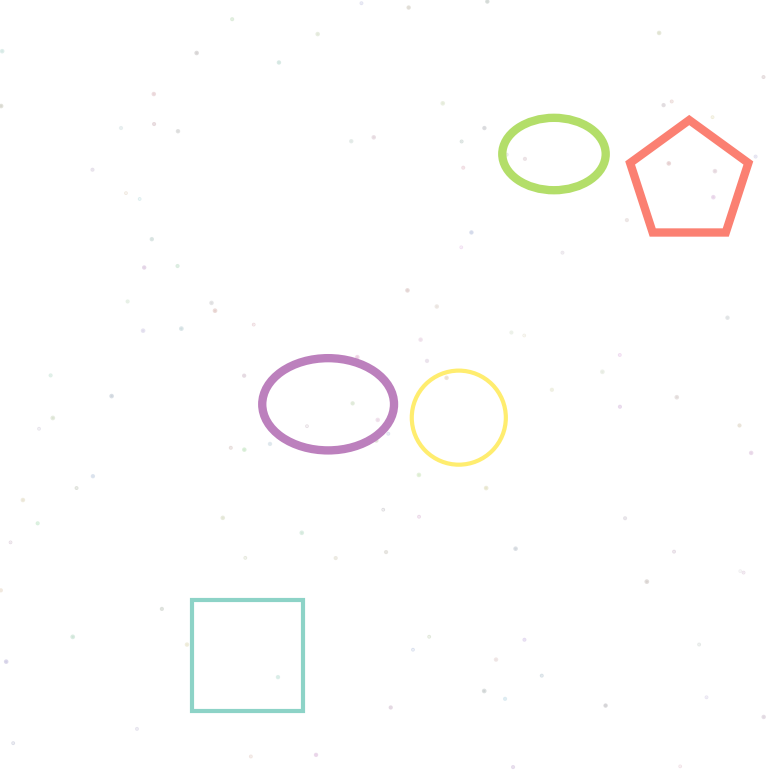[{"shape": "square", "thickness": 1.5, "radius": 0.36, "center": [0.322, 0.149]}, {"shape": "pentagon", "thickness": 3, "radius": 0.4, "center": [0.895, 0.763]}, {"shape": "oval", "thickness": 3, "radius": 0.34, "center": [0.719, 0.8]}, {"shape": "oval", "thickness": 3, "radius": 0.43, "center": [0.426, 0.475]}, {"shape": "circle", "thickness": 1.5, "radius": 0.31, "center": [0.596, 0.458]}]